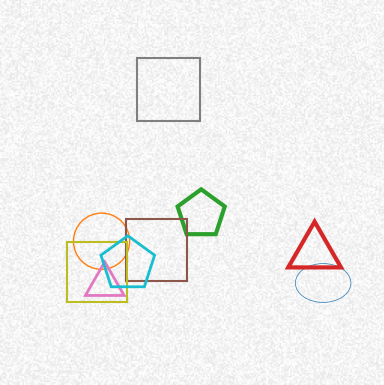[{"shape": "oval", "thickness": 0.5, "radius": 0.36, "center": [0.839, 0.265]}, {"shape": "circle", "thickness": 1, "radius": 0.36, "center": [0.264, 0.373]}, {"shape": "pentagon", "thickness": 3, "radius": 0.32, "center": [0.523, 0.444]}, {"shape": "triangle", "thickness": 3, "radius": 0.4, "center": [0.817, 0.345]}, {"shape": "square", "thickness": 1.5, "radius": 0.4, "center": [0.407, 0.351]}, {"shape": "triangle", "thickness": 2, "radius": 0.29, "center": [0.272, 0.262]}, {"shape": "square", "thickness": 1.5, "radius": 0.41, "center": [0.438, 0.766]}, {"shape": "square", "thickness": 1.5, "radius": 0.39, "center": [0.252, 0.294]}, {"shape": "pentagon", "thickness": 2, "radius": 0.37, "center": [0.332, 0.314]}]